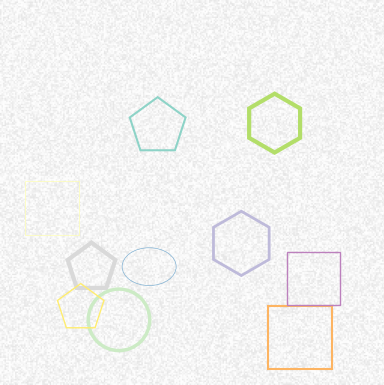[{"shape": "pentagon", "thickness": 1.5, "radius": 0.38, "center": [0.41, 0.671]}, {"shape": "square", "thickness": 0.5, "radius": 0.35, "center": [0.136, 0.459]}, {"shape": "hexagon", "thickness": 2, "radius": 0.42, "center": [0.627, 0.368]}, {"shape": "oval", "thickness": 0.5, "radius": 0.35, "center": [0.387, 0.307]}, {"shape": "square", "thickness": 1.5, "radius": 0.41, "center": [0.779, 0.123]}, {"shape": "hexagon", "thickness": 3, "radius": 0.38, "center": [0.713, 0.68]}, {"shape": "pentagon", "thickness": 3, "radius": 0.33, "center": [0.238, 0.305]}, {"shape": "square", "thickness": 1, "radius": 0.34, "center": [0.814, 0.277]}, {"shape": "circle", "thickness": 2.5, "radius": 0.4, "center": [0.309, 0.169]}, {"shape": "pentagon", "thickness": 1, "radius": 0.32, "center": [0.21, 0.2]}]